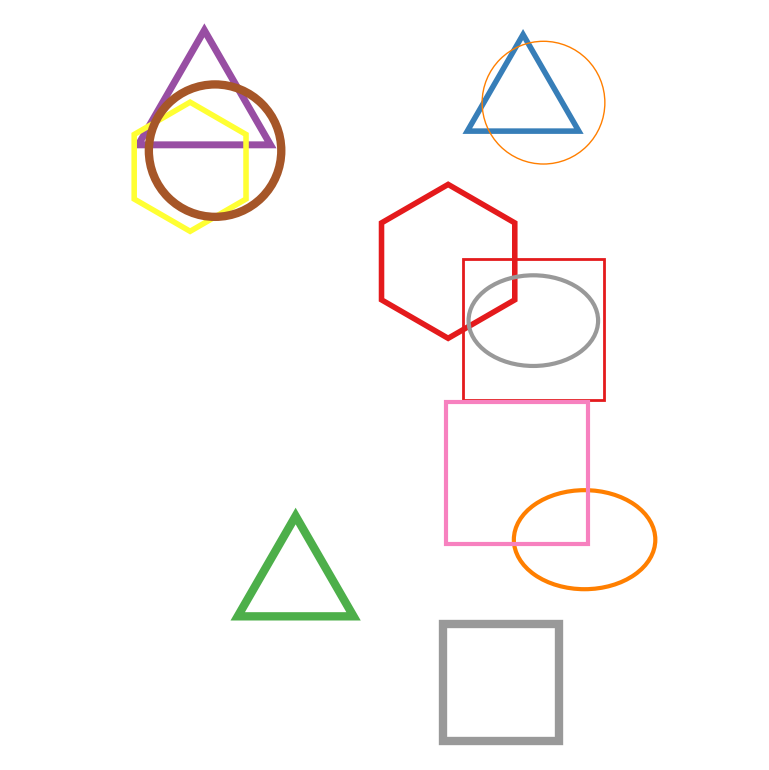[{"shape": "square", "thickness": 1, "radius": 0.46, "center": [0.692, 0.572]}, {"shape": "hexagon", "thickness": 2, "radius": 0.5, "center": [0.582, 0.661]}, {"shape": "triangle", "thickness": 2, "radius": 0.42, "center": [0.679, 0.872]}, {"shape": "triangle", "thickness": 3, "radius": 0.43, "center": [0.384, 0.243]}, {"shape": "triangle", "thickness": 2.5, "radius": 0.5, "center": [0.265, 0.861]}, {"shape": "oval", "thickness": 1.5, "radius": 0.46, "center": [0.759, 0.299]}, {"shape": "circle", "thickness": 0.5, "radius": 0.4, "center": [0.706, 0.867]}, {"shape": "hexagon", "thickness": 2, "radius": 0.42, "center": [0.247, 0.783]}, {"shape": "circle", "thickness": 3, "radius": 0.43, "center": [0.279, 0.804]}, {"shape": "square", "thickness": 1.5, "radius": 0.46, "center": [0.671, 0.385]}, {"shape": "oval", "thickness": 1.5, "radius": 0.42, "center": [0.693, 0.584]}, {"shape": "square", "thickness": 3, "radius": 0.38, "center": [0.65, 0.114]}]